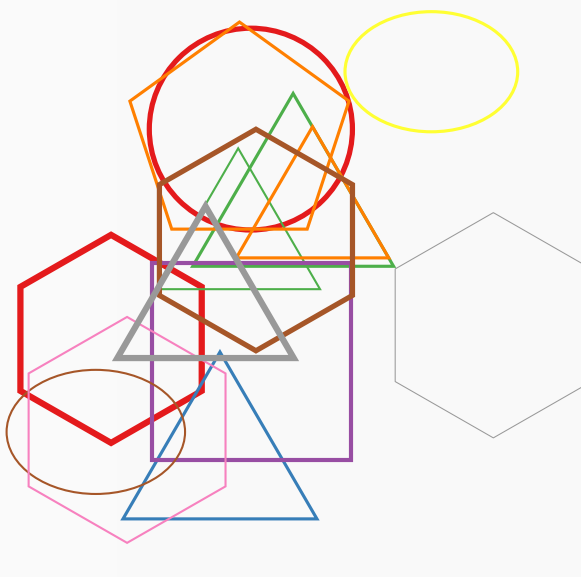[{"shape": "hexagon", "thickness": 3, "radius": 0.9, "center": [0.191, 0.412]}, {"shape": "circle", "thickness": 2.5, "radius": 0.87, "center": [0.432, 0.776]}, {"shape": "triangle", "thickness": 1.5, "radius": 0.96, "center": [0.378, 0.197]}, {"shape": "triangle", "thickness": 1.5, "radius": 1.0, "center": [0.504, 0.638]}, {"shape": "triangle", "thickness": 1, "radius": 0.81, "center": [0.41, 0.58]}, {"shape": "square", "thickness": 2, "radius": 0.86, "center": [0.433, 0.373]}, {"shape": "triangle", "thickness": 1.5, "radius": 0.76, "center": [0.538, 0.628]}, {"shape": "pentagon", "thickness": 1.5, "radius": 0.99, "center": [0.412, 0.763]}, {"shape": "oval", "thickness": 1.5, "radius": 0.74, "center": [0.742, 0.875]}, {"shape": "hexagon", "thickness": 2.5, "radius": 0.96, "center": [0.44, 0.584]}, {"shape": "oval", "thickness": 1, "radius": 0.77, "center": [0.165, 0.251]}, {"shape": "hexagon", "thickness": 1, "radius": 0.98, "center": [0.219, 0.255]}, {"shape": "hexagon", "thickness": 0.5, "radius": 0.98, "center": [0.849, 0.436]}, {"shape": "triangle", "thickness": 3, "radius": 0.88, "center": [0.354, 0.467]}]